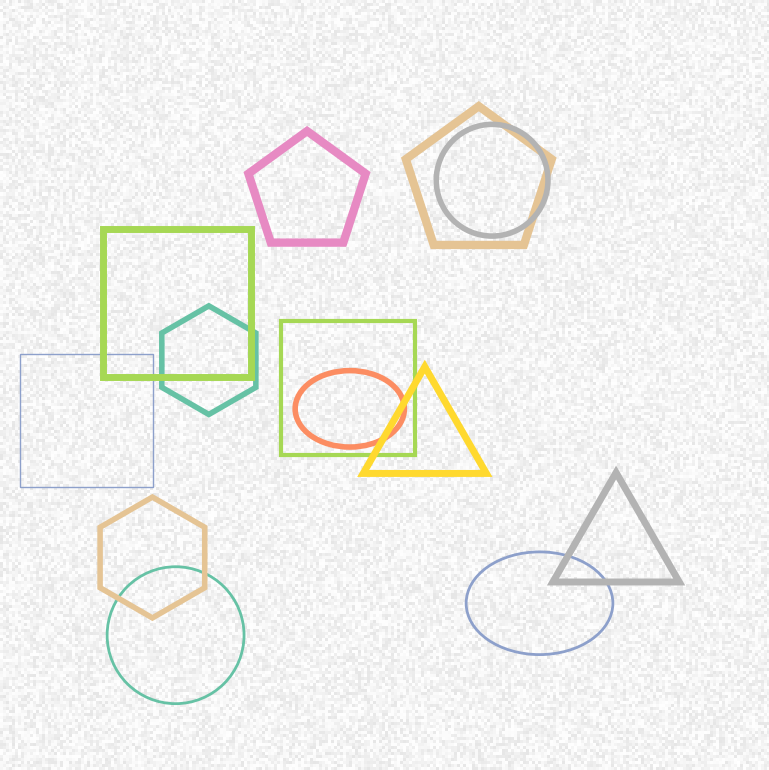[{"shape": "circle", "thickness": 1, "radius": 0.44, "center": [0.228, 0.175]}, {"shape": "hexagon", "thickness": 2, "radius": 0.35, "center": [0.271, 0.532]}, {"shape": "oval", "thickness": 2, "radius": 0.35, "center": [0.454, 0.469]}, {"shape": "oval", "thickness": 1, "radius": 0.48, "center": [0.701, 0.217]}, {"shape": "square", "thickness": 0.5, "radius": 0.43, "center": [0.113, 0.454]}, {"shape": "pentagon", "thickness": 3, "radius": 0.4, "center": [0.399, 0.75]}, {"shape": "square", "thickness": 2.5, "radius": 0.48, "center": [0.229, 0.606]}, {"shape": "square", "thickness": 1.5, "radius": 0.44, "center": [0.452, 0.496]}, {"shape": "triangle", "thickness": 2.5, "radius": 0.46, "center": [0.552, 0.431]}, {"shape": "hexagon", "thickness": 2, "radius": 0.39, "center": [0.198, 0.276]}, {"shape": "pentagon", "thickness": 3, "radius": 0.5, "center": [0.622, 0.762]}, {"shape": "circle", "thickness": 2, "radius": 0.36, "center": [0.639, 0.766]}, {"shape": "triangle", "thickness": 2.5, "radius": 0.47, "center": [0.8, 0.292]}]